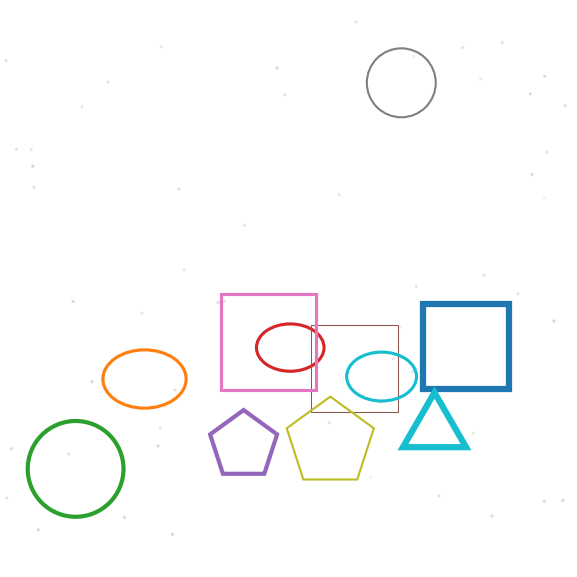[{"shape": "square", "thickness": 3, "radius": 0.37, "center": [0.808, 0.399]}, {"shape": "oval", "thickness": 1.5, "radius": 0.36, "center": [0.25, 0.343]}, {"shape": "circle", "thickness": 2, "radius": 0.41, "center": [0.131, 0.187]}, {"shape": "oval", "thickness": 1.5, "radius": 0.29, "center": [0.503, 0.397]}, {"shape": "pentagon", "thickness": 2, "radius": 0.3, "center": [0.422, 0.228]}, {"shape": "square", "thickness": 0.5, "radius": 0.38, "center": [0.614, 0.361]}, {"shape": "square", "thickness": 1.5, "radius": 0.41, "center": [0.465, 0.407]}, {"shape": "circle", "thickness": 1, "radius": 0.3, "center": [0.695, 0.856]}, {"shape": "pentagon", "thickness": 1, "radius": 0.4, "center": [0.572, 0.233]}, {"shape": "oval", "thickness": 1.5, "radius": 0.3, "center": [0.661, 0.347]}, {"shape": "triangle", "thickness": 3, "radius": 0.32, "center": [0.752, 0.256]}]